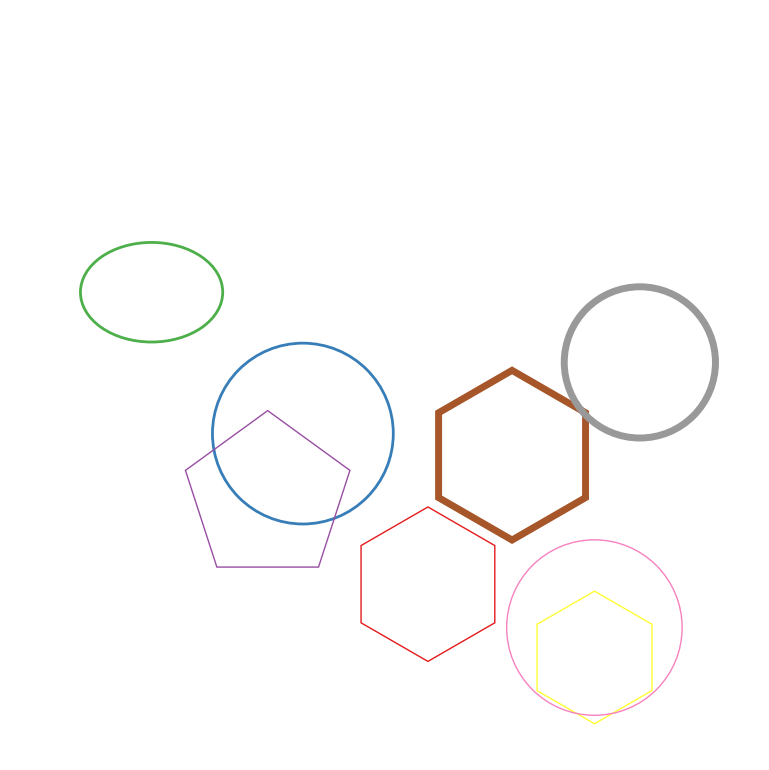[{"shape": "hexagon", "thickness": 0.5, "radius": 0.5, "center": [0.556, 0.241]}, {"shape": "circle", "thickness": 1, "radius": 0.59, "center": [0.393, 0.437]}, {"shape": "oval", "thickness": 1, "radius": 0.46, "center": [0.197, 0.62]}, {"shape": "pentagon", "thickness": 0.5, "radius": 0.56, "center": [0.348, 0.354]}, {"shape": "hexagon", "thickness": 0.5, "radius": 0.43, "center": [0.772, 0.146]}, {"shape": "hexagon", "thickness": 2.5, "radius": 0.55, "center": [0.665, 0.409]}, {"shape": "circle", "thickness": 0.5, "radius": 0.57, "center": [0.772, 0.185]}, {"shape": "circle", "thickness": 2.5, "radius": 0.49, "center": [0.831, 0.529]}]